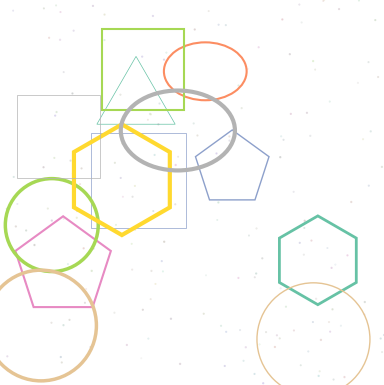[{"shape": "triangle", "thickness": 0.5, "radius": 0.59, "center": [0.353, 0.736]}, {"shape": "hexagon", "thickness": 2, "radius": 0.58, "center": [0.826, 0.324]}, {"shape": "oval", "thickness": 1.5, "radius": 0.54, "center": [0.533, 0.815]}, {"shape": "square", "thickness": 0.5, "radius": 0.62, "center": [0.361, 0.532]}, {"shape": "pentagon", "thickness": 1, "radius": 0.5, "center": [0.603, 0.562]}, {"shape": "pentagon", "thickness": 1.5, "radius": 0.65, "center": [0.164, 0.308]}, {"shape": "circle", "thickness": 2.5, "radius": 0.6, "center": [0.134, 0.415]}, {"shape": "square", "thickness": 1.5, "radius": 0.53, "center": [0.372, 0.82]}, {"shape": "hexagon", "thickness": 3, "radius": 0.72, "center": [0.317, 0.533]}, {"shape": "circle", "thickness": 2.5, "radius": 0.72, "center": [0.107, 0.155]}, {"shape": "circle", "thickness": 1, "radius": 0.73, "center": [0.814, 0.119]}, {"shape": "oval", "thickness": 3, "radius": 0.74, "center": [0.462, 0.661]}, {"shape": "square", "thickness": 0.5, "radius": 0.54, "center": [0.153, 0.646]}]